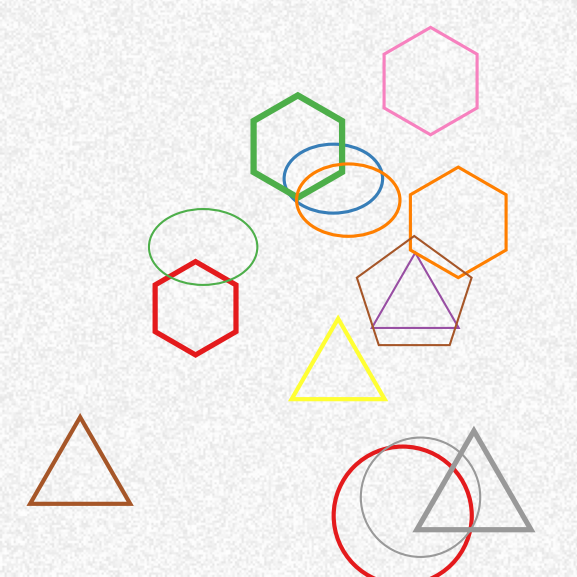[{"shape": "circle", "thickness": 2, "radius": 0.6, "center": [0.697, 0.106]}, {"shape": "hexagon", "thickness": 2.5, "radius": 0.4, "center": [0.339, 0.465]}, {"shape": "oval", "thickness": 1.5, "radius": 0.43, "center": [0.577, 0.69]}, {"shape": "hexagon", "thickness": 3, "radius": 0.44, "center": [0.516, 0.745]}, {"shape": "oval", "thickness": 1, "radius": 0.47, "center": [0.352, 0.571]}, {"shape": "triangle", "thickness": 1, "radius": 0.43, "center": [0.719, 0.475]}, {"shape": "hexagon", "thickness": 1.5, "radius": 0.48, "center": [0.793, 0.614]}, {"shape": "oval", "thickness": 1.5, "radius": 0.45, "center": [0.603, 0.653]}, {"shape": "triangle", "thickness": 2, "radius": 0.47, "center": [0.585, 0.354]}, {"shape": "pentagon", "thickness": 1, "radius": 0.52, "center": [0.717, 0.486]}, {"shape": "triangle", "thickness": 2, "radius": 0.5, "center": [0.139, 0.177]}, {"shape": "hexagon", "thickness": 1.5, "radius": 0.46, "center": [0.746, 0.859]}, {"shape": "triangle", "thickness": 2.5, "radius": 0.57, "center": [0.821, 0.139]}, {"shape": "circle", "thickness": 1, "radius": 0.52, "center": [0.728, 0.138]}]